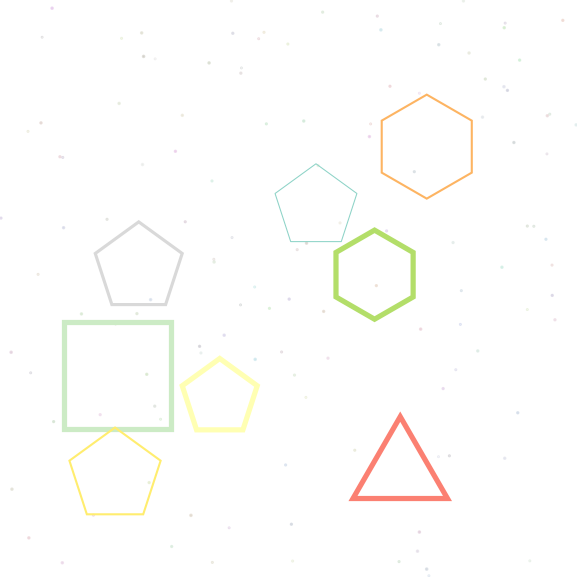[{"shape": "pentagon", "thickness": 0.5, "radius": 0.37, "center": [0.547, 0.641]}, {"shape": "pentagon", "thickness": 2.5, "radius": 0.34, "center": [0.38, 0.31]}, {"shape": "triangle", "thickness": 2.5, "radius": 0.47, "center": [0.693, 0.183]}, {"shape": "hexagon", "thickness": 1, "radius": 0.45, "center": [0.739, 0.745]}, {"shape": "hexagon", "thickness": 2.5, "radius": 0.39, "center": [0.649, 0.523]}, {"shape": "pentagon", "thickness": 1.5, "radius": 0.4, "center": [0.24, 0.536]}, {"shape": "square", "thickness": 2.5, "radius": 0.46, "center": [0.203, 0.35]}, {"shape": "pentagon", "thickness": 1, "radius": 0.42, "center": [0.199, 0.176]}]